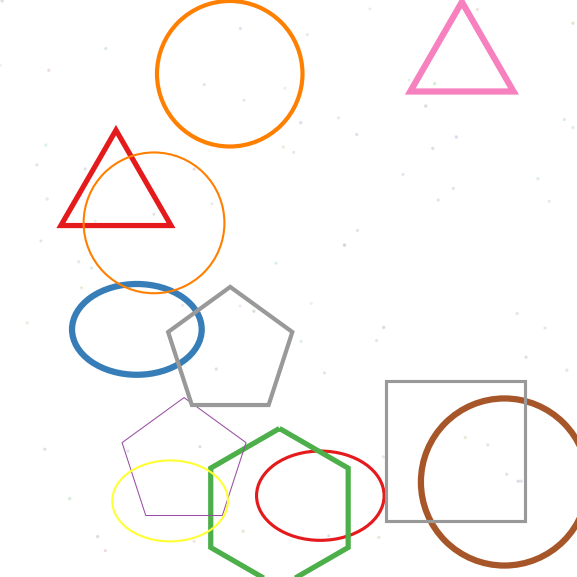[{"shape": "oval", "thickness": 1.5, "radius": 0.55, "center": [0.555, 0.141]}, {"shape": "triangle", "thickness": 2.5, "radius": 0.55, "center": [0.201, 0.664]}, {"shape": "oval", "thickness": 3, "radius": 0.56, "center": [0.237, 0.429]}, {"shape": "hexagon", "thickness": 2.5, "radius": 0.69, "center": [0.484, 0.12]}, {"shape": "pentagon", "thickness": 0.5, "radius": 0.56, "center": [0.319, 0.198]}, {"shape": "circle", "thickness": 2, "radius": 0.63, "center": [0.398, 0.871]}, {"shape": "circle", "thickness": 1, "radius": 0.61, "center": [0.267, 0.613]}, {"shape": "oval", "thickness": 1, "radius": 0.5, "center": [0.295, 0.132]}, {"shape": "circle", "thickness": 3, "radius": 0.72, "center": [0.874, 0.165]}, {"shape": "triangle", "thickness": 3, "radius": 0.52, "center": [0.8, 0.892]}, {"shape": "square", "thickness": 1.5, "radius": 0.61, "center": [0.789, 0.218]}, {"shape": "pentagon", "thickness": 2, "radius": 0.57, "center": [0.399, 0.389]}]